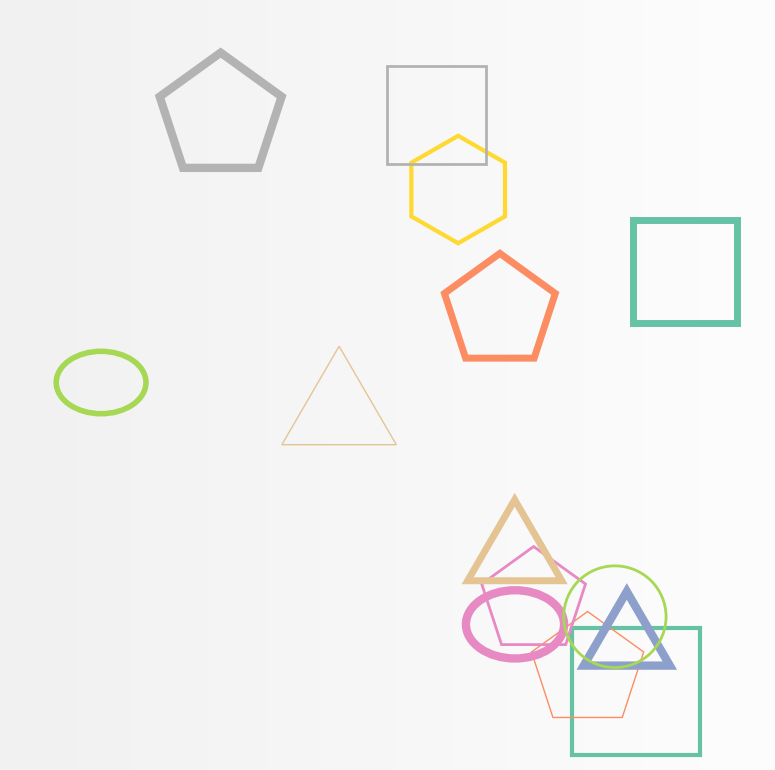[{"shape": "square", "thickness": 1.5, "radius": 0.41, "center": [0.821, 0.102]}, {"shape": "square", "thickness": 2.5, "radius": 0.33, "center": [0.884, 0.647]}, {"shape": "pentagon", "thickness": 0.5, "radius": 0.38, "center": [0.758, 0.13]}, {"shape": "pentagon", "thickness": 2.5, "radius": 0.38, "center": [0.645, 0.596]}, {"shape": "triangle", "thickness": 3, "radius": 0.32, "center": [0.809, 0.168]}, {"shape": "oval", "thickness": 3, "radius": 0.32, "center": [0.665, 0.189]}, {"shape": "pentagon", "thickness": 1, "radius": 0.35, "center": [0.689, 0.22]}, {"shape": "oval", "thickness": 2, "radius": 0.29, "center": [0.13, 0.503]}, {"shape": "circle", "thickness": 1, "radius": 0.33, "center": [0.793, 0.199]}, {"shape": "hexagon", "thickness": 1.5, "radius": 0.35, "center": [0.591, 0.754]}, {"shape": "triangle", "thickness": 2.5, "radius": 0.35, "center": [0.664, 0.281]}, {"shape": "triangle", "thickness": 0.5, "radius": 0.43, "center": [0.438, 0.465]}, {"shape": "square", "thickness": 1, "radius": 0.32, "center": [0.563, 0.851]}, {"shape": "pentagon", "thickness": 3, "radius": 0.41, "center": [0.285, 0.849]}]